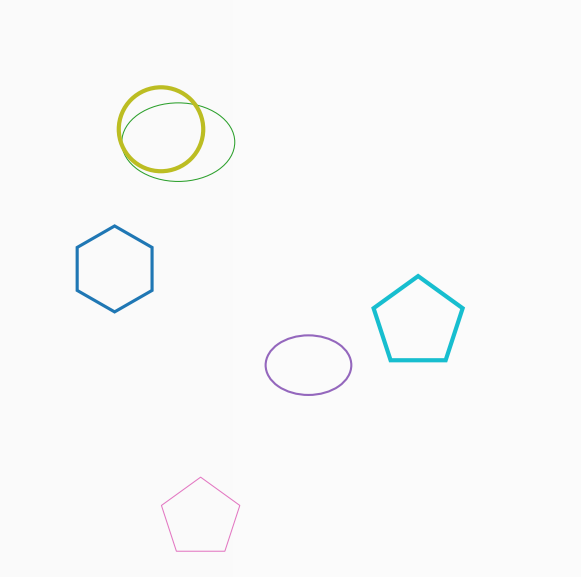[{"shape": "hexagon", "thickness": 1.5, "radius": 0.37, "center": [0.197, 0.533]}, {"shape": "oval", "thickness": 0.5, "radius": 0.49, "center": [0.307, 0.753]}, {"shape": "oval", "thickness": 1, "radius": 0.37, "center": [0.531, 0.367]}, {"shape": "pentagon", "thickness": 0.5, "radius": 0.35, "center": [0.345, 0.102]}, {"shape": "circle", "thickness": 2, "radius": 0.36, "center": [0.277, 0.775]}, {"shape": "pentagon", "thickness": 2, "radius": 0.4, "center": [0.719, 0.44]}]